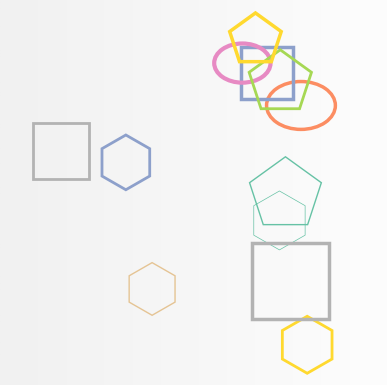[{"shape": "hexagon", "thickness": 0.5, "radius": 0.38, "center": [0.721, 0.427]}, {"shape": "pentagon", "thickness": 1, "radius": 0.49, "center": [0.737, 0.495]}, {"shape": "oval", "thickness": 2.5, "radius": 0.44, "center": [0.777, 0.726]}, {"shape": "hexagon", "thickness": 2, "radius": 0.36, "center": [0.325, 0.578]}, {"shape": "square", "thickness": 2.5, "radius": 0.34, "center": [0.689, 0.811]}, {"shape": "oval", "thickness": 3, "radius": 0.36, "center": [0.625, 0.836]}, {"shape": "pentagon", "thickness": 2, "radius": 0.42, "center": [0.723, 0.786]}, {"shape": "hexagon", "thickness": 2, "radius": 0.37, "center": [0.793, 0.104]}, {"shape": "pentagon", "thickness": 2.5, "radius": 0.35, "center": [0.659, 0.896]}, {"shape": "hexagon", "thickness": 1, "radius": 0.34, "center": [0.393, 0.249]}, {"shape": "square", "thickness": 2, "radius": 0.36, "center": [0.157, 0.609]}, {"shape": "square", "thickness": 2.5, "radius": 0.49, "center": [0.749, 0.27]}]